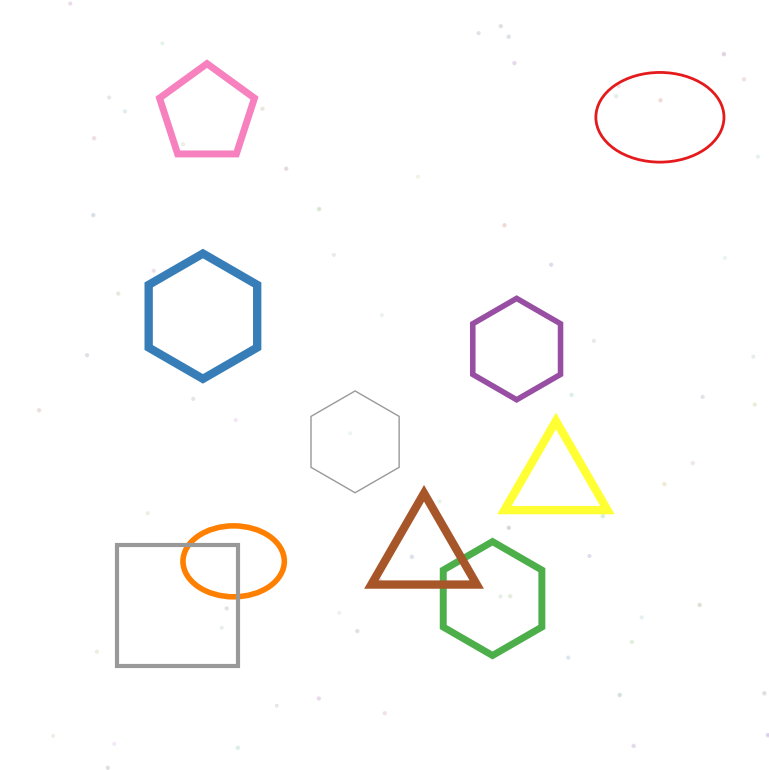[{"shape": "oval", "thickness": 1, "radius": 0.42, "center": [0.857, 0.848]}, {"shape": "hexagon", "thickness": 3, "radius": 0.41, "center": [0.264, 0.589]}, {"shape": "hexagon", "thickness": 2.5, "radius": 0.37, "center": [0.64, 0.223]}, {"shape": "hexagon", "thickness": 2, "radius": 0.33, "center": [0.671, 0.547]}, {"shape": "oval", "thickness": 2, "radius": 0.33, "center": [0.303, 0.271]}, {"shape": "triangle", "thickness": 3, "radius": 0.39, "center": [0.722, 0.376]}, {"shape": "triangle", "thickness": 3, "radius": 0.4, "center": [0.551, 0.28]}, {"shape": "pentagon", "thickness": 2.5, "radius": 0.32, "center": [0.269, 0.853]}, {"shape": "hexagon", "thickness": 0.5, "radius": 0.33, "center": [0.461, 0.426]}, {"shape": "square", "thickness": 1.5, "radius": 0.39, "center": [0.23, 0.213]}]